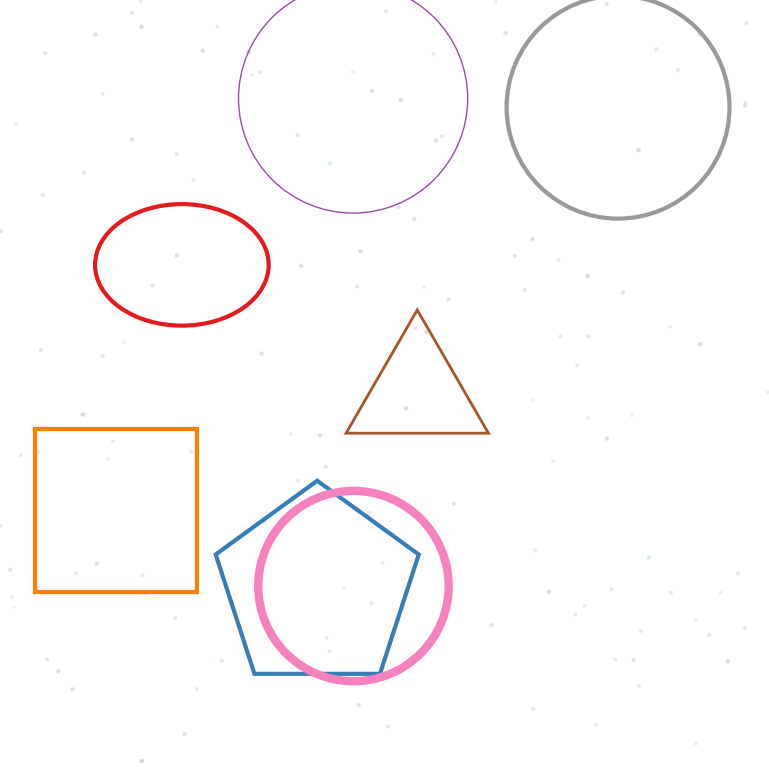[{"shape": "oval", "thickness": 1.5, "radius": 0.56, "center": [0.236, 0.656]}, {"shape": "pentagon", "thickness": 1.5, "radius": 0.69, "center": [0.412, 0.237]}, {"shape": "circle", "thickness": 0.5, "radius": 0.74, "center": [0.459, 0.872]}, {"shape": "square", "thickness": 1.5, "radius": 0.53, "center": [0.15, 0.337]}, {"shape": "triangle", "thickness": 1, "radius": 0.53, "center": [0.542, 0.491]}, {"shape": "circle", "thickness": 3, "radius": 0.62, "center": [0.459, 0.239]}, {"shape": "circle", "thickness": 1.5, "radius": 0.72, "center": [0.803, 0.861]}]